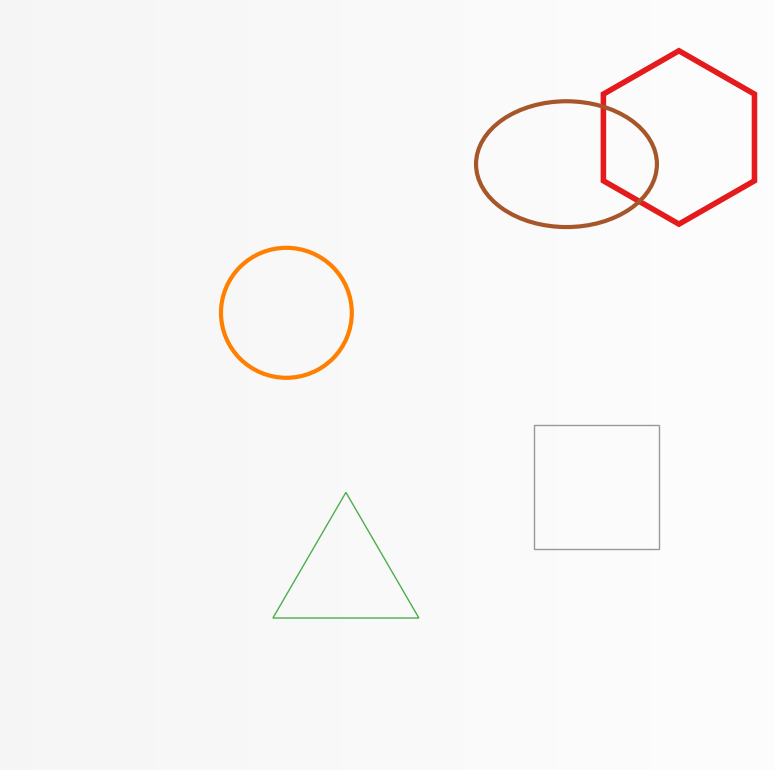[{"shape": "hexagon", "thickness": 2, "radius": 0.56, "center": [0.876, 0.822]}, {"shape": "triangle", "thickness": 0.5, "radius": 0.54, "center": [0.446, 0.252]}, {"shape": "circle", "thickness": 1.5, "radius": 0.42, "center": [0.37, 0.594]}, {"shape": "oval", "thickness": 1.5, "radius": 0.58, "center": [0.731, 0.787]}, {"shape": "square", "thickness": 0.5, "radius": 0.4, "center": [0.77, 0.367]}]